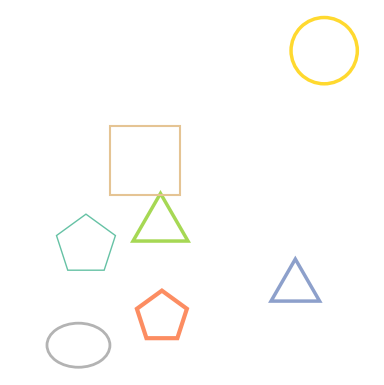[{"shape": "pentagon", "thickness": 1, "radius": 0.4, "center": [0.223, 0.363]}, {"shape": "pentagon", "thickness": 3, "radius": 0.34, "center": [0.421, 0.177]}, {"shape": "triangle", "thickness": 2.5, "radius": 0.36, "center": [0.767, 0.254]}, {"shape": "triangle", "thickness": 2.5, "radius": 0.41, "center": [0.417, 0.415]}, {"shape": "circle", "thickness": 2.5, "radius": 0.43, "center": [0.842, 0.868]}, {"shape": "square", "thickness": 1.5, "radius": 0.45, "center": [0.376, 0.583]}, {"shape": "oval", "thickness": 2, "radius": 0.41, "center": [0.204, 0.103]}]